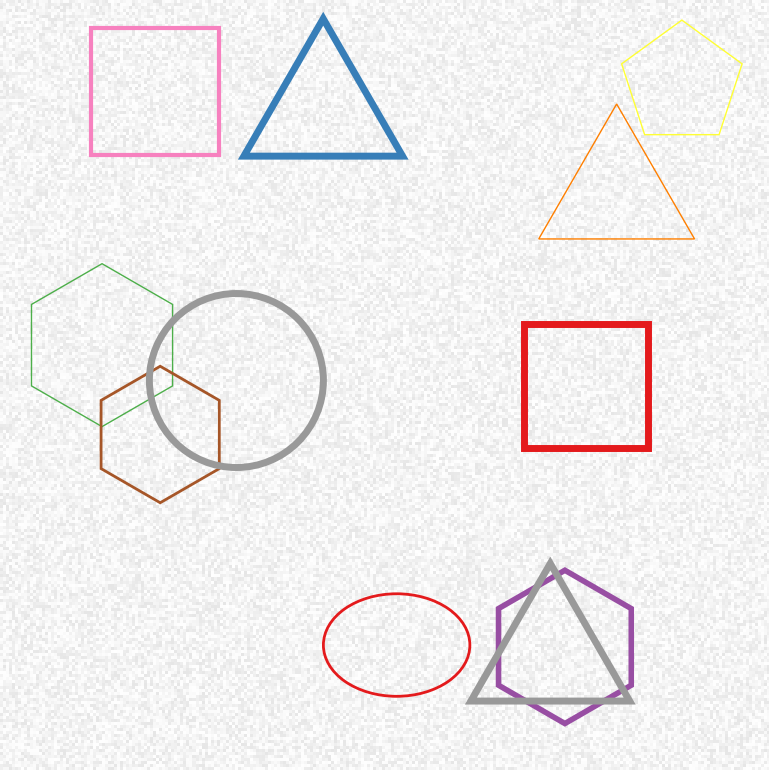[{"shape": "oval", "thickness": 1, "radius": 0.48, "center": [0.515, 0.162]}, {"shape": "square", "thickness": 2.5, "radius": 0.4, "center": [0.761, 0.499]}, {"shape": "triangle", "thickness": 2.5, "radius": 0.59, "center": [0.42, 0.857]}, {"shape": "hexagon", "thickness": 0.5, "radius": 0.53, "center": [0.133, 0.552]}, {"shape": "hexagon", "thickness": 2, "radius": 0.5, "center": [0.734, 0.16]}, {"shape": "triangle", "thickness": 0.5, "radius": 0.58, "center": [0.801, 0.748]}, {"shape": "pentagon", "thickness": 0.5, "radius": 0.41, "center": [0.886, 0.892]}, {"shape": "hexagon", "thickness": 1, "radius": 0.44, "center": [0.208, 0.436]}, {"shape": "square", "thickness": 1.5, "radius": 0.41, "center": [0.202, 0.881]}, {"shape": "triangle", "thickness": 2.5, "radius": 0.6, "center": [0.715, 0.149]}, {"shape": "circle", "thickness": 2.5, "radius": 0.56, "center": [0.307, 0.506]}]